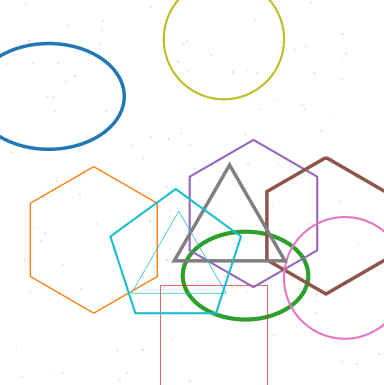[{"shape": "oval", "thickness": 2.5, "radius": 0.98, "center": [0.127, 0.75]}, {"shape": "hexagon", "thickness": 1, "radius": 0.95, "center": [0.244, 0.377]}, {"shape": "oval", "thickness": 3, "radius": 0.82, "center": [0.638, 0.284]}, {"shape": "square", "thickness": 0.5, "radius": 0.7, "center": [0.555, 0.122]}, {"shape": "hexagon", "thickness": 1.5, "radius": 0.96, "center": [0.658, 0.445]}, {"shape": "hexagon", "thickness": 2.5, "radius": 0.89, "center": [0.847, 0.414]}, {"shape": "circle", "thickness": 1.5, "radius": 0.79, "center": [0.896, 0.278]}, {"shape": "triangle", "thickness": 2.5, "radius": 0.83, "center": [0.596, 0.405]}, {"shape": "circle", "thickness": 1.5, "radius": 0.78, "center": [0.582, 0.898]}, {"shape": "pentagon", "thickness": 1.5, "radius": 0.89, "center": [0.456, 0.331]}, {"shape": "triangle", "thickness": 0.5, "radius": 0.71, "center": [0.464, 0.309]}]